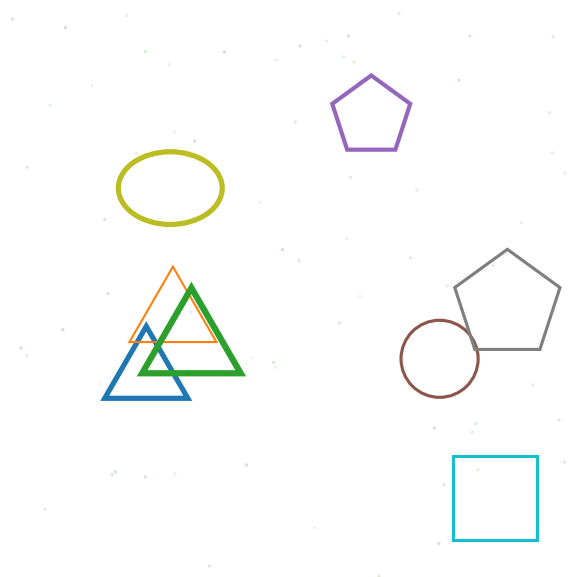[{"shape": "triangle", "thickness": 2.5, "radius": 0.42, "center": [0.253, 0.351]}, {"shape": "triangle", "thickness": 1, "radius": 0.44, "center": [0.299, 0.45]}, {"shape": "triangle", "thickness": 3, "radius": 0.49, "center": [0.331, 0.402]}, {"shape": "pentagon", "thickness": 2, "radius": 0.36, "center": [0.643, 0.797]}, {"shape": "circle", "thickness": 1.5, "radius": 0.33, "center": [0.761, 0.378]}, {"shape": "pentagon", "thickness": 1.5, "radius": 0.48, "center": [0.879, 0.472]}, {"shape": "oval", "thickness": 2.5, "radius": 0.45, "center": [0.295, 0.673]}, {"shape": "square", "thickness": 1.5, "radius": 0.36, "center": [0.857, 0.137]}]